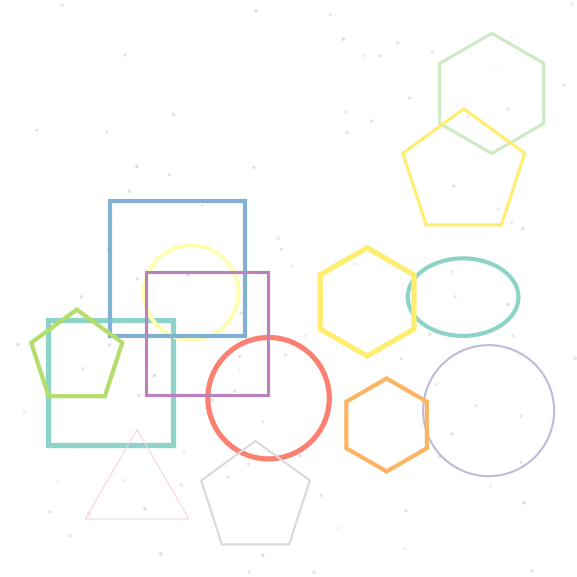[{"shape": "oval", "thickness": 2, "radius": 0.48, "center": [0.802, 0.485]}, {"shape": "square", "thickness": 2.5, "radius": 0.54, "center": [0.191, 0.337]}, {"shape": "circle", "thickness": 2, "radius": 0.41, "center": [0.331, 0.492]}, {"shape": "circle", "thickness": 1, "radius": 0.57, "center": [0.846, 0.288]}, {"shape": "circle", "thickness": 2.5, "radius": 0.53, "center": [0.465, 0.31]}, {"shape": "square", "thickness": 2, "radius": 0.58, "center": [0.307, 0.535]}, {"shape": "hexagon", "thickness": 2, "radius": 0.4, "center": [0.669, 0.263]}, {"shape": "pentagon", "thickness": 2, "radius": 0.41, "center": [0.133, 0.38]}, {"shape": "triangle", "thickness": 0.5, "radius": 0.52, "center": [0.237, 0.152]}, {"shape": "pentagon", "thickness": 1, "radius": 0.49, "center": [0.442, 0.137]}, {"shape": "square", "thickness": 1.5, "radius": 0.53, "center": [0.358, 0.422]}, {"shape": "hexagon", "thickness": 1.5, "radius": 0.52, "center": [0.851, 0.837]}, {"shape": "hexagon", "thickness": 2.5, "radius": 0.47, "center": [0.636, 0.476]}, {"shape": "pentagon", "thickness": 1.5, "radius": 0.56, "center": [0.803, 0.7]}]